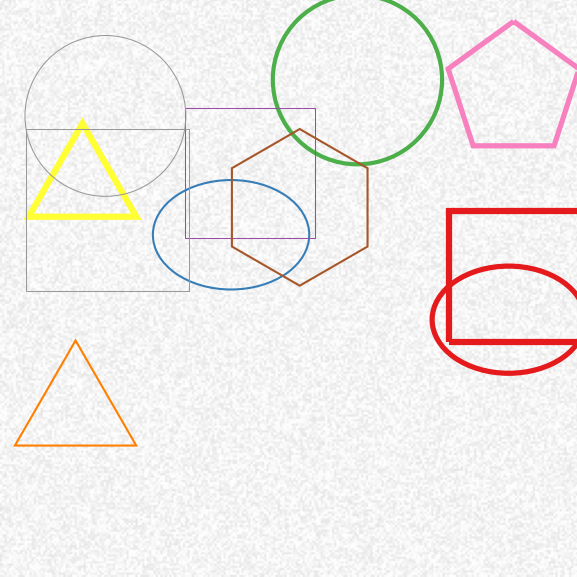[{"shape": "oval", "thickness": 2.5, "radius": 0.66, "center": [0.881, 0.446]}, {"shape": "square", "thickness": 3, "radius": 0.57, "center": [0.891, 0.521]}, {"shape": "oval", "thickness": 1, "radius": 0.68, "center": [0.4, 0.593]}, {"shape": "circle", "thickness": 2, "radius": 0.73, "center": [0.619, 0.861]}, {"shape": "square", "thickness": 0.5, "radius": 0.56, "center": [0.433, 0.7]}, {"shape": "triangle", "thickness": 1, "radius": 0.61, "center": [0.131, 0.288]}, {"shape": "triangle", "thickness": 3, "radius": 0.54, "center": [0.143, 0.678]}, {"shape": "hexagon", "thickness": 1, "radius": 0.68, "center": [0.519, 0.64]}, {"shape": "pentagon", "thickness": 2.5, "radius": 0.6, "center": [0.889, 0.843]}, {"shape": "square", "thickness": 0.5, "radius": 0.7, "center": [0.186, 0.636]}, {"shape": "circle", "thickness": 0.5, "radius": 0.7, "center": [0.183, 0.798]}]